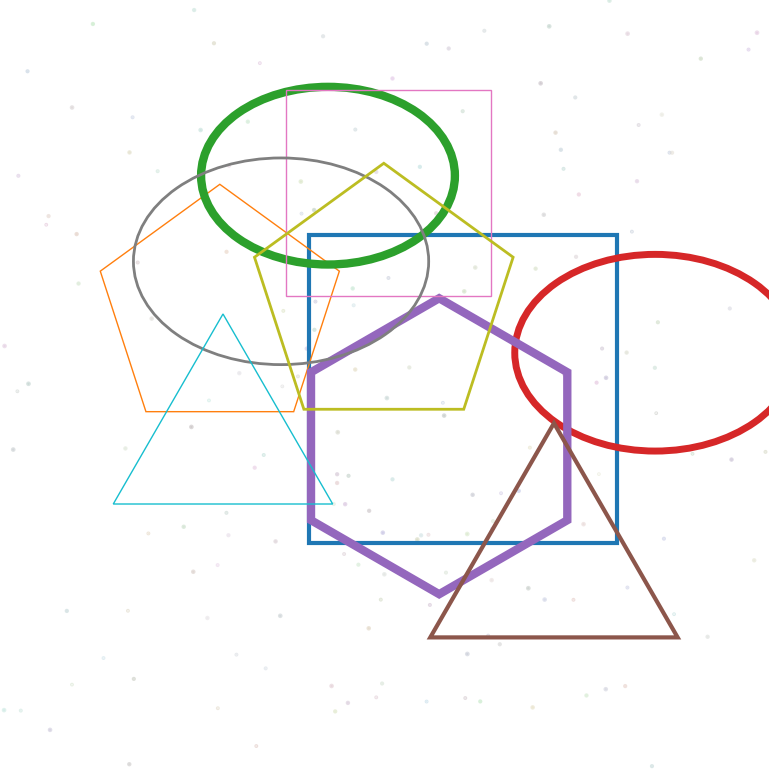[{"shape": "square", "thickness": 1.5, "radius": 1.0, "center": [0.601, 0.495]}, {"shape": "pentagon", "thickness": 0.5, "radius": 0.82, "center": [0.285, 0.597]}, {"shape": "oval", "thickness": 3, "radius": 0.82, "center": [0.426, 0.772]}, {"shape": "oval", "thickness": 2.5, "radius": 0.91, "center": [0.851, 0.542]}, {"shape": "hexagon", "thickness": 3, "radius": 0.96, "center": [0.57, 0.42]}, {"shape": "triangle", "thickness": 1.5, "radius": 0.93, "center": [0.719, 0.265]}, {"shape": "square", "thickness": 0.5, "radius": 0.67, "center": [0.504, 0.749]}, {"shape": "oval", "thickness": 1, "radius": 0.96, "center": [0.365, 0.661]}, {"shape": "pentagon", "thickness": 1, "radius": 0.88, "center": [0.498, 0.611]}, {"shape": "triangle", "thickness": 0.5, "radius": 0.82, "center": [0.29, 0.428]}]